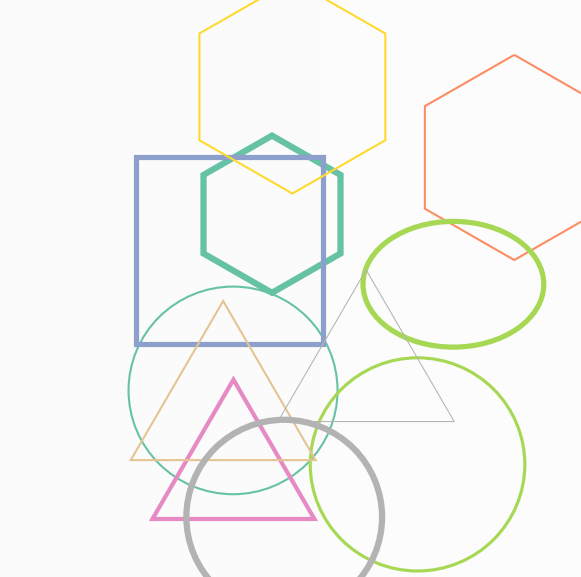[{"shape": "circle", "thickness": 1, "radius": 0.9, "center": [0.401, 0.323]}, {"shape": "hexagon", "thickness": 3, "radius": 0.68, "center": [0.468, 0.628]}, {"shape": "hexagon", "thickness": 1, "radius": 0.89, "center": [0.885, 0.726]}, {"shape": "square", "thickness": 2.5, "radius": 0.81, "center": [0.394, 0.565]}, {"shape": "triangle", "thickness": 2, "radius": 0.8, "center": [0.402, 0.181]}, {"shape": "oval", "thickness": 2.5, "radius": 0.78, "center": [0.78, 0.507]}, {"shape": "circle", "thickness": 1.5, "radius": 0.92, "center": [0.718, 0.195]}, {"shape": "hexagon", "thickness": 1, "radius": 0.92, "center": [0.503, 0.849]}, {"shape": "triangle", "thickness": 1, "radius": 0.92, "center": [0.384, 0.294]}, {"shape": "circle", "thickness": 3, "radius": 0.84, "center": [0.489, 0.104]}, {"shape": "triangle", "thickness": 0.5, "radius": 0.88, "center": [0.63, 0.357]}]